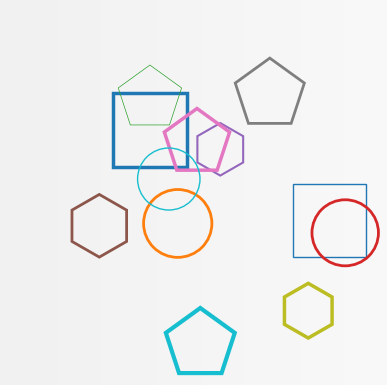[{"shape": "square", "thickness": 1, "radius": 0.47, "center": [0.85, 0.427]}, {"shape": "square", "thickness": 2.5, "radius": 0.48, "center": [0.387, 0.662]}, {"shape": "circle", "thickness": 2, "radius": 0.44, "center": [0.459, 0.42]}, {"shape": "pentagon", "thickness": 0.5, "radius": 0.43, "center": [0.387, 0.745]}, {"shape": "circle", "thickness": 2, "radius": 0.43, "center": [0.891, 0.395]}, {"shape": "hexagon", "thickness": 1.5, "radius": 0.34, "center": [0.568, 0.612]}, {"shape": "hexagon", "thickness": 2, "radius": 0.41, "center": [0.256, 0.414]}, {"shape": "pentagon", "thickness": 2.5, "radius": 0.44, "center": [0.508, 0.63]}, {"shape": "pentagon", "thickness": 2, "radius": 0.47, "center": [0.696, 0.755]}, {"shape": "hexagon", "thickness": 2.5, "radius": 0.35, "center": [0.796, 0.193]}, {"shape": "circle", "thickness": 1, "radius": 0.4, "center": [0.436, 0.535]}, {"shape": "pentagon", "thickness": 3, "radius": 0.47, "center": [0.517, 0.107]}]